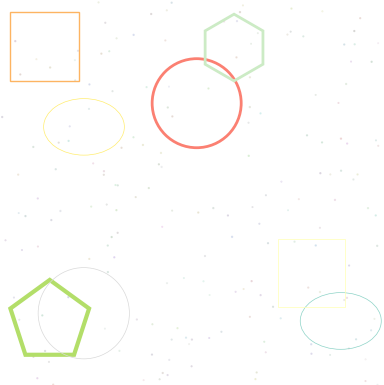[{"shape": "oval", "thickness": 0.5, "radius": 0.53, "center": [0.885, 0.166]}, {"shape": "square", "thickness": 0.5, "radius": 0.44, "center": [0.809, 0.291]}, {"shape": "circle", "thickness": 2, "radius": 0.58, "center": [0.511, 0.732]}, {"shape": "square", "thickness": 1, "radius": 0.45, "center": [0.116, 0.88]}, {"shape": "pentagon", "thickness": 3, "radius": 0.54, "center": [0.129, 0.165]}, {"shape": "circle", "thickness": 0.5, "radius": 0.59, "center": [0.218, 0.186]}, {"shape": "hexagon", "thickness": 2, "radius": 0.43, "center": [0.608, 0.876]}, {"shape": "oval", "thickness": 0.5, "radius": 0.52, "center": [0.218, 0.67]}]